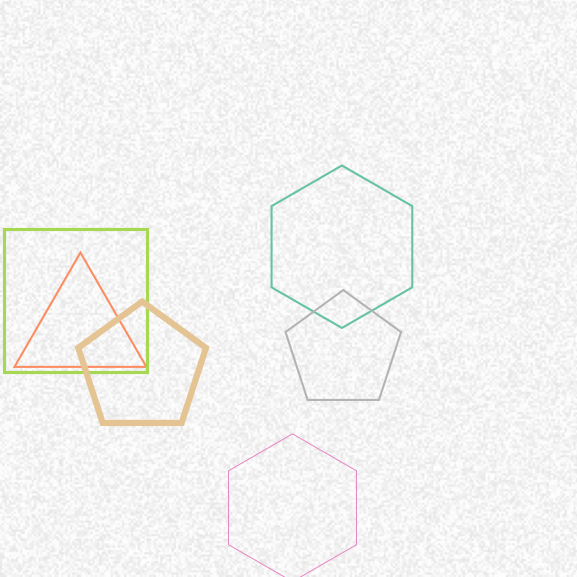[{"shape": "hexagon", "thickness": 1, "radius": 0.7, "center": [0.592, 0.572]}, {"shape": "triangle", "thickness": 1, "radius": 0.66, "center": [0.139, 0.43]}, {"shape": "hexagon", "thickness": 0.5, "radius": 0.64, "center": [0.506, 0.12]}, {"shape": "square", "thickness": 1.5, "radius": 0.62, "center": [0.131, 0.479]}, {"shape": "pentagon", "thickness": 3, "radius": 0.58, "center": [0.246, 0.361]}, {"shape": "pentagon", "thickness": 1, "radius": 0.53, "center": [0.594, 0.392]}]